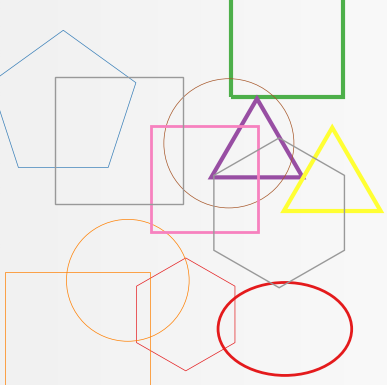[{"shape": "oval", "thickness": 2, "radius": 0.86, "center": [0.735, 0.146]}, {"shape": "hexagon", "thickness": 0.5, "radius": 0.73, "center": [0.479, 0.183]}, {"shape": "pentagon", "thickness": 0.5, "radius": 0.99, "center": [0.163, 0.724]}, {"shape": "square", "thickness": 3, "radius": 0.72, "center": [0.741, 0.892]}, {"shape": "triangle", "thickness": 3, "radius": 0.68, "center": [0.663, 0.607]}, {"shape": "circle", "thickness": 0.5, "radius": 0.79, "center": [0.33, 0.272]}, {"shape": "square", "thickness": 0.5, "radius": 0.94, "center": [0.2, 0.105]}, {"shape": "triangle", "thickness": 3, "radius": 0.72, "center": [0.857, 0.524]}, {"shape": "circle", "thickness": 0.5, "radius": 0.84, "center": [0.591, 0.628]}, {"shape": "square", "thickness": 2, "radius": 0.69, "center": [0.528, 0.535]}, {"shape": "square", "thickness": 1, "radius": 0.82, "center": [0.306, 0.635]}, {"shape": "hexagon", "thickness": 1, "radius": 0.97, "center": [0.72, 0.447]}]